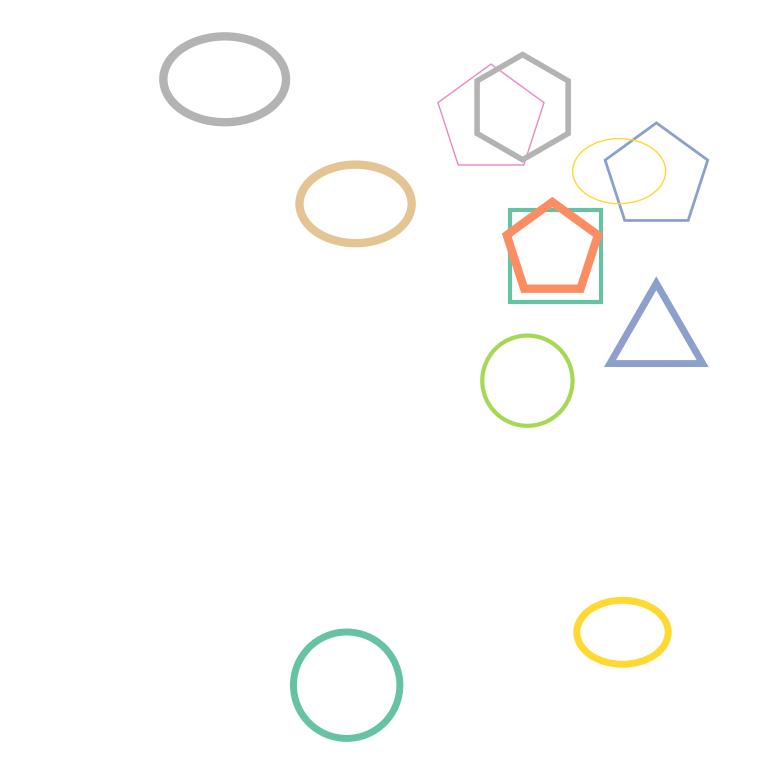[{"shape": "square", "thickness": 1.5, "radius": 0.3, "center": [0.721, 0.667]}, {"shape": "circle", "thickness": 2.5, "radius": 0.35, "center": [0.45, 0.11]}, {"shape": "pentagon", "thickness": 3, "radius": 0.31, "center": [0.717, 0.675]}, {"shape": "pentagon", "thickness": 1, "radius": 0.35, "center": [0.853, 0.77]}, {"shape": "triangle", "thickness": 2.5, "radius": 0.35, "center": [0.852, 0.563]}, {"shape": "pentagon", "thickness": 0.5, "radius": 0.36, "center": [0.638, 0.844]}, {"shape": "circle", "thickness": 1.5, "radius": 0.29, "center": [0.685, 0.506]}, {"shape": "oval", "thickness": 0.5, "radius": 0.3, "center": [0.804, 0.778]}, {"shape": "oval", "thickness": 2.5, "radius": 0.3, "center": [0.808, 0.179]}, {"shape": "oval", "thickness": 3, "radius": 0.36, "center": [0.462, 0.735]}, {"shape": "hexagon", "thickness": 2, "radius": 0.34, "center": [0.679, 0.861]}, {"shape": "oval", "thickness": 3, "radius": 0.4, "center": [0.292, 0.897]}]